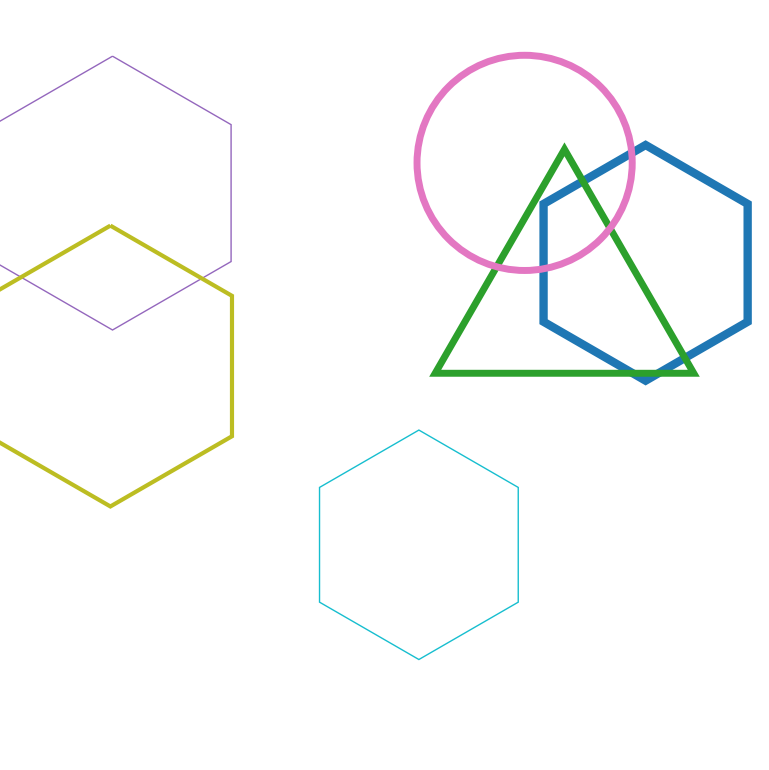[{"shape": "hexagon", "thickness": 3, "radius": 0.77, "center": [0.838, 0.659]}, {"shape": "triangle", "thickness": 2.5, "radius": 0.97, "center": [0.733, 0.612]}, {"shape": "hexagon", "thickness": 0.5, "radius": 0.89, "center": [0.146, 0.749]}, {"shape": "circle", "thickness": 2.5, "radius": 0.7, "center": [0.681, 0.788]}, {"shape": "hexagon", "thickness": 1.5, "radius": 0.91, "center": [0.143, 0.525]}, {"shape": "hexagon", "thickness": 0.5, "radius": 0.74, "center": [0.544, 0.292]}]